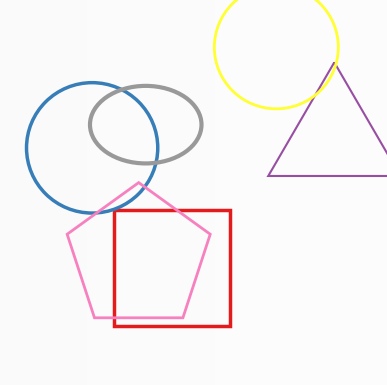[{"shape": "square", "thickness": 2.5, "radius": 0.75, "center": [0.445, 0.304]}, {"shape": "circle", "thickness": 2.5, "radius": 0.85, "center": [0.238, 0.616]}, {"shape": "triangle", "thickness": 1.5, "radius": 0.98, "center": [0.863, 0.641]}, {"shape": "circle", "thickness": 2, "radius": 0.8, "center": [0.713, 0.877]}, {"shape": "pentagon", "thickness": 2, "radius": 0.97, "center": [0.358, 0.332]}, {"shape": "oval", "thickness": 3, "radius": 0.72, "center": [0.376, 0.676]}]